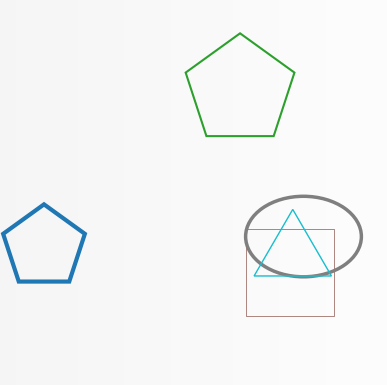[{"shape": "pentagon", "thickness": 3, "radius": 0.55, "center": [0.114, 0.358]}, {"shape": "pentagon", "thickness": 1.5, "radius": 0.74, "center": [0.619, 0.766]}, {"shape": "square", "thickness": 0.5, "radius": 0.57, "center": [0.748, 0.292]}, {"shape": "oval", "thickness": 2.5, "radius": 0.75, "center": [0.783, 0.386]}, {"shape": "triangle", "thickness": 1, "radius": 0.58, "center": [0.756, 0.341]}]